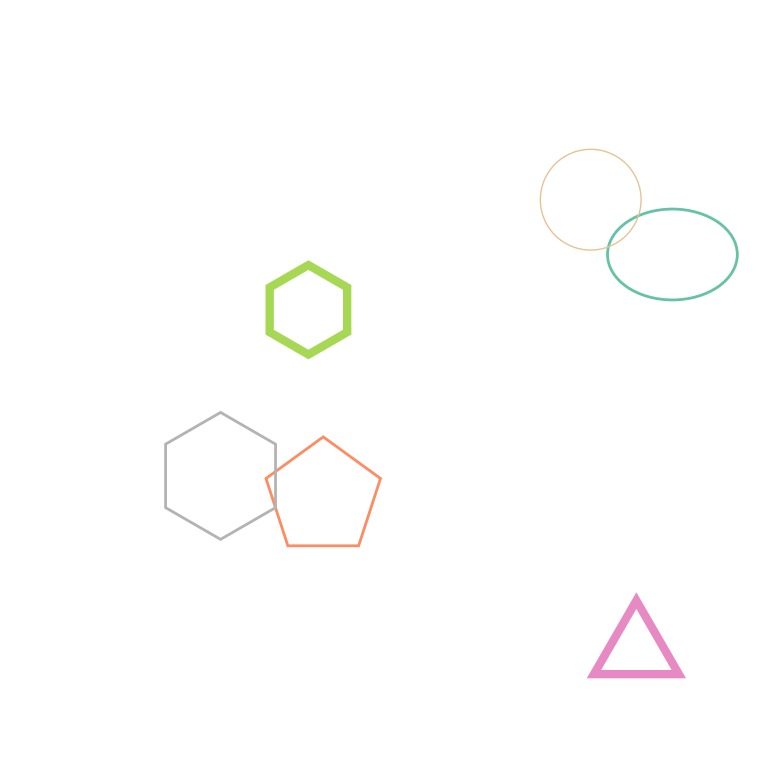[{"shape": "oval", "thickness": 1, "radius": 0.42, "center": [0.873, 0.669]}, {"shape": "pentagon", "thickness": 1, "radius": 0.39, "center": [0.42, 0.354]}, {"shape": "triangle", "thickness": 3, "radius": 0.32, "center": [0.826, 0.156]}, {"shape": "hexagon", "thickness": 3, "radius": 0.29, "center": [0.401, 0.598]}, {"shape": "circle", "thickness": 0.5, "radius": 0.33, "center": [0.767, 0.741]}, {"shape": "hexagon", "thickness": 1, "radius": 0.41, "center": [0.286, 0.382]}]